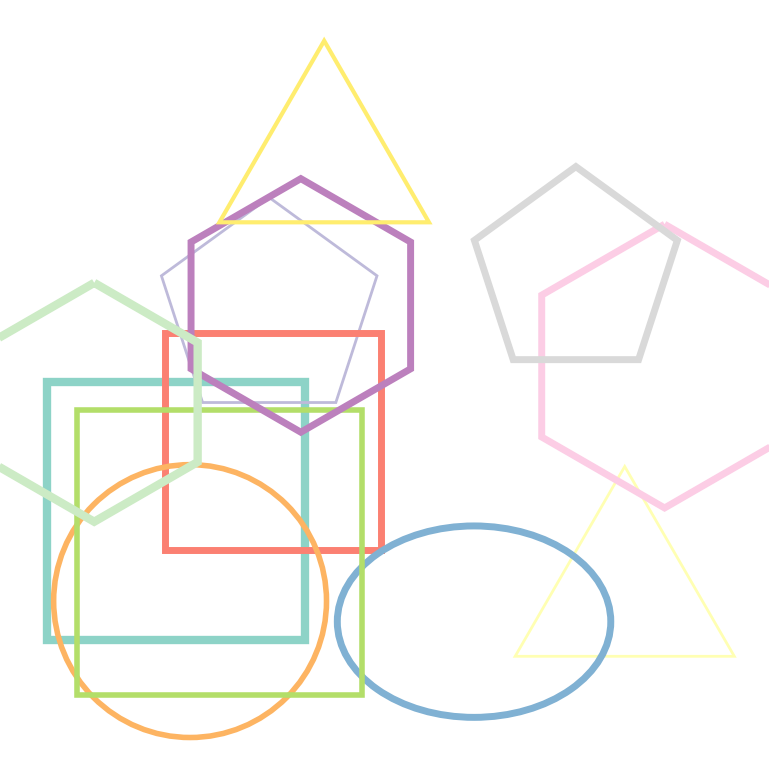[{"shape": "square", "thickness": 3, "radius": 0.84, "center": [0.228, 0.336]}, {"shape": "triangle", "thickness": 1, "radius": 0.82, "center": [0.811, 0.23]}, {"shape": "pentagon", "thickness": 1, "radius": 0.74, "center": [0.35, 0.596]}, {"shape": "square", "thickness": 2.5, "radius": 0.7, "center": [0.354, 0.427]}, {"shape": "oval", "thickness": 2.5, "radius": 0.89, "center": [0.616, 0.193]}, {"shape": "circle", "thickness": 2, "radius": 0.89, "center": [0.247, 0.219]}, {"shape": "square", "thickness": 2, "radius": 0.93, "center": [0.285, 0.283]}, {"shape": "hexagon", "thickness": 2.5, "radius": 0.92, "center": [0.863, 0.525]}, {"shape": "pentagon", "thickness": 2.5, "radius": 0.69, "center": [0.748, 0.645]}, {"shape": "hexagon", "thickness": 2.5, "radius": 0.82, "center": [0.391, 0.603]}, {"shape": "hexagon", "thickness": 3, "radius": 0.78, "center": [0.122, 0.478]}, {"shape": "triangle", "thickness": 1.5, "radius": 0.79, "center": [0.421, 0.79]}]